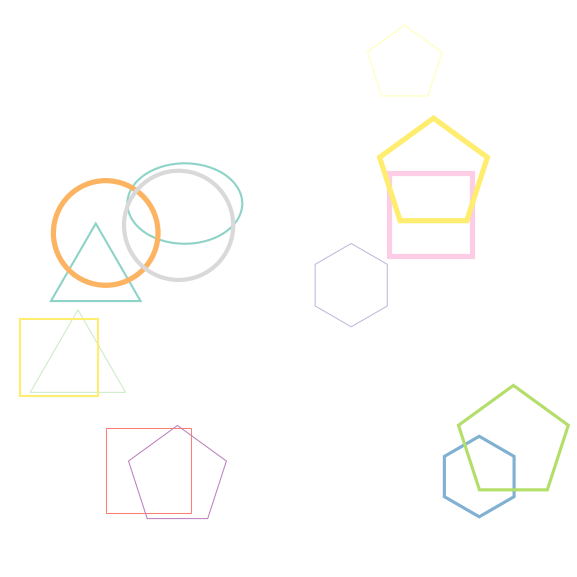[{"shape": "triangle", "thickness": 1, "radius": 0.45, "center": [0.166, 0.523]}, {"shape": "oval", "thickness": 1, "radius": 0.5, "center": [0.32, 0.647]}, {"shape": "pentagon", "thickness": 0.5, "radius": 0.34, "center": [0.701, 0.888]}, {"shape": "hexagon", "thickness": 0.5, "radius": 0.36, "center": [0.608, 0.505]}, {"shape": "square", "thickness": 0.5, "radius": 0.37, "center": [0.258, 0.185]}, {"shape": "hexagon", "thickness": 1.5, "radius": 0.35, "center": [0.83, 0.174]}, {"shape": "circle", "thickness": 2.5, "radius": 0.45, "center": [0.183, 0.596]}, {"shape": "pentagon", "thickness": 1.5, "radius": 0.5, "center": [0.889, 0.232]}, {"shape": "square", "thickness": 2.5, "radius": 0.36, "center": [0.745, 0.628]}, {"shape": "circle", "thickness": 2, "radius": 0.47, "center": [0.309, 0.609]}, {"shape": "pentagon", "thickness": 0.5, "radius": 0.45, "center": [0.307, 0.173]}, {"shape": "triangle", "thickness": 0.5, "radius": 0.48, "center": [0.135, 0.367]}, {"shape": "pentagon", "thickness": 2.5, "radius": 0.49, "center": [0.751, 0.696]}, {"shape": "square", "thickness": 1, "radius": 0.34, "center": [0.102, 0.38]}]